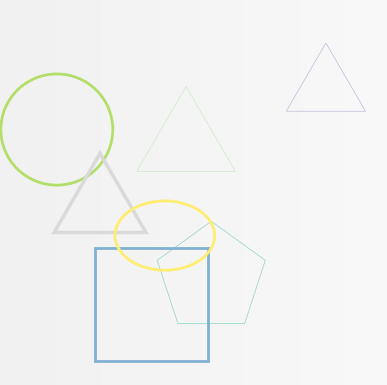[{"shape": "pentagon", "thickness": 0.5, "radius": 0.73, "center": [0.545, 0.278]}, {"shape": "triangle", "thickness": 0.5, "radius": 0.59, "center": [0.841, 0.77]}, {"shape": "square", "thickness": 2, "radius": 0.73, "center": [0.391, 0.208]}, {"shape": "circle", "thickness": 2, "radius": 0.72, "center": [0.147, 0.664]}, {"shape": "triangle", "thickness": 2.5, "radius": 0.68, "center": [0.258, 0.465]}, {"shape": "triangle", "thickness": 0.5, "radius": 0.74, "center": [0.48, 0.628]}, {"shape": "oval", "thickness": 2, "radius": 0.64, "center": [0.425, 0.388]}]